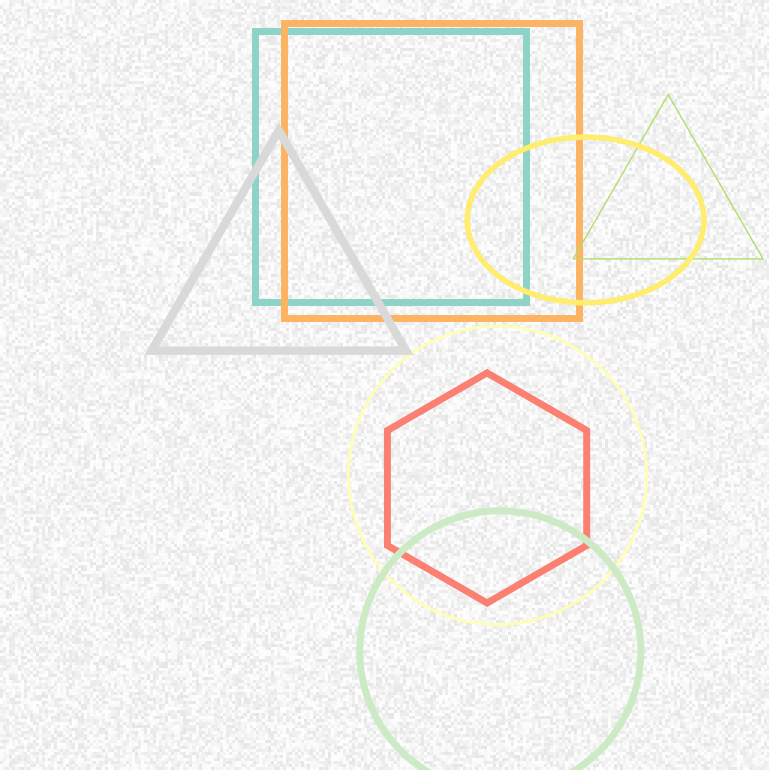[{"shape": "square", "thickness": 2.5, "radius": 0.88, "center": [0.508, 0.783]}, {"shape": "circle", "thickness": 1, "radius": 0.97, "center": [0.646, 0.383]}, {"shape": "hexagon", "thickness": 2.5, "radius": 0.75, "center": [0.633, 0.366]}, {"shape": "square", "thickness": 2.5, "radius": 0.96, "center": [0.56, 0.778]}, {"shape": "triangle", "thickness": 0.5, "radius": 0.71, "center": [0.868, 0.735]}, {"shape": "triangle", "thickness": 3, "radius": 0.95, "center": [0.362, 0.64]}, {"shape": "circle", "thickness": 2.5, "radius": 0.91, "center": [0.65, 0.154]}, {"shape": "oval", "thickness": 2, "radius": 0.77, "center": [0.761, 0.714]}]